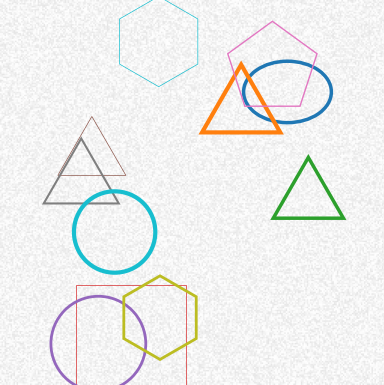[{"shape": "oval", "thickness": 2.5, "radius": 0.57, "center": [0.747, 0.761]}, {"shape": "triangle", "thickness": 3, "radius": 0.59, "center": [0.626, 0.715]}, {"shape": "triangle", "thickness": 2.5, "radius": 0.53, "center": [0.801, 0.486]}, {"shape": "square", "thickness": 0.5, "radius": 0.71, "center": [0.34, 0.116]}, {"shape": "circle", "thickness": 2, "radius": 0.62, "center": [0.255, 0.107]}, {"shape": "triangle", "thickness": 0.5, "radius": 0.51, "center": [0.239, 0.596]}, {"shape": "pentagon", "thickness": 1, "radius": 0.61, "center": [0.708, 0.823]}, {"shape": "triangle", "thickness": 1.5, "radius": 0.56, "center": [0.211, 0.528]}, {"shape": "hexagon", "thickness": 2, "radius": 0.54, "center": [0.416, 0.175]}, {"shape": "hexagon", "thickness": 0.5, "radius": 0.59, "center": [0.412, 0.892]}, {"shape": "circle", "thickness": 3, "radius": 0.53, "center": [0.298, 0.397]}]